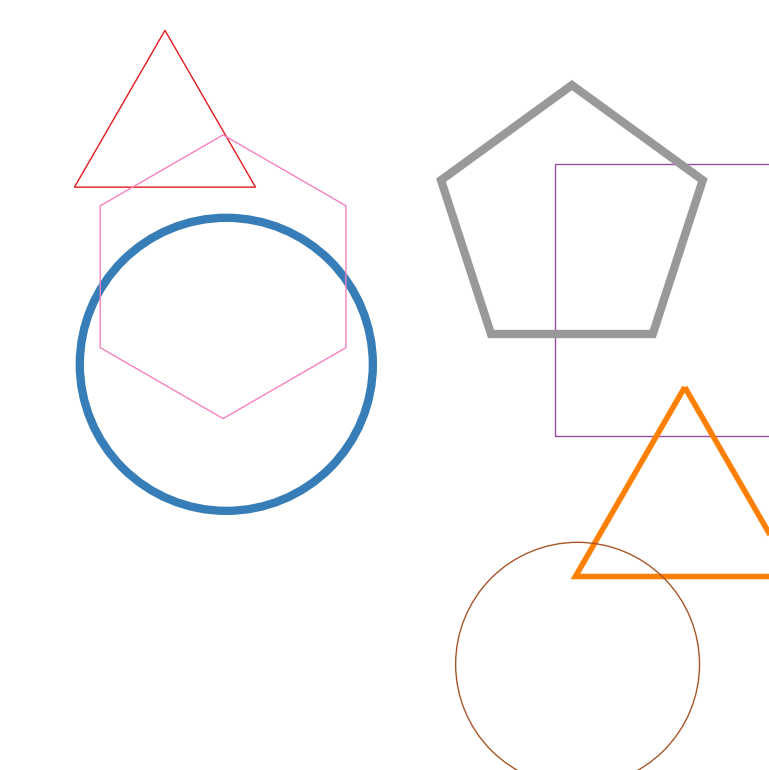[{"shape": "triangle", "thickness": 0.5, "radius": 0.68, "center": [0.214, 0.825]}, {"shape": "circle", "thickness": 3, "radius": 0.95, "center": [0.294, 0.527]}, {"shape": "square", "thickness": 0.5, "radius": 0.88, "center": [0.898, 0.611]}, {"shape": "triangle", "thickness": 2, "radius": 0.82, "center": [0.889, 0.333]}, {"shape": "circle", "thickness": 0.5, "radius": 0.79, "center": [0.75, 0.137]}, {"shape": "hexagon", "thickness": 0.5, "radius": 0.92, "center": [0.29, 0.641]}, {"shape": "pentagon", "thickness": 3, "radius": 0.89, "center": [0.743, 0.711]}]